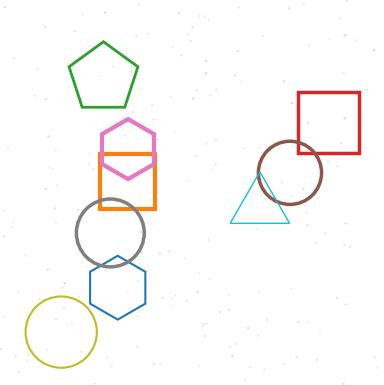[{"shape": "hexagon", "thickness": 1.5, "radius": 0.41, "center": [0.306, 0.253]}, {"shape": "square", "thickness": 3, "radius": 0.36, "center": [0.332, 0.529]}, {"shape": "pentagon", "thickness": 2, "radius": 0.47, "center": [0.269, 0.798]}, {"shape": "square", "thickness": 2.5, "radius": 0.4, "center": [0.854, 0.681]}, {"shape": "circle", "thickness": 2.5, "radius": 0.41, "center": [0.753, 0.551]}, {"shape": "hexagon", "thickness": 3, "radius": 0.39, "center": [0.333, 0.613]}, {"shape": "circle", "thickness": 2.5, "radius": 0.44, "center": [0.287, 0.395]}, {"shape": "circle", "thickness": 1.5, "radius": 0.46, "center": [0.159, 0.137]}, {"shape": "triangle", "thickness": 1, "radius": 0.45, "center": [0.675, 0.465]}]